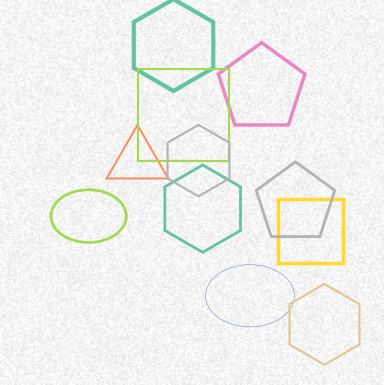[{"shape": "hexagon", "thickness": 2, "radius": 0.57, "center": [0.526, 0.458]}, {"shape": "hexagon", "thickness": 3, "radius": 0.6, "center": [0.451, 0.883]}, {"shape": "triangle", "thickness": 1.5, "radius": 0.46, "center": [0.357, 0.583]}, {"shape": "oval", "thickness": 0.5, "radius": 0.58, "center": [0.649, 0.232]}, {"shape": "pentagon", "thickness": 2.5, "radius": 0.59, "center": [0.68, 0.771]}, {"shape": "square", "thickness": 1.5, "radius": 0.59, "center": [0.476, 0.701]}, {"shape": "oval", "thickness": 2, "radius": 0.49, "center": [0.23, 0.439]}, {"shape": "square", "thickness": 2.5, "radius": 0.42, "center": [0.807, 0.4]}, {"shape": "hexagon", "thickness": 1.5, "radius": 0.52, "center": [0.843, 0.158]}, {"shape": "pentagon", "thickness": 2, "radius": 0.54, "center": [0.768, 0.472]}, {"shape": "hexagon", "thickness": 1.5, "radius": 0.46, "center": [0.516, 0.583]}]